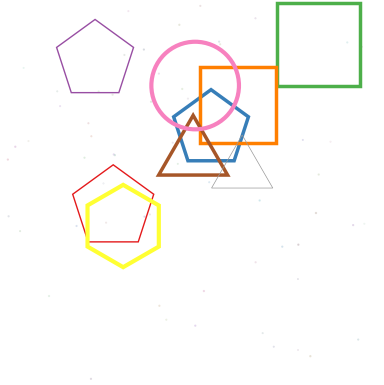[{"shape": "pentagon", "thickness": 1, "radius": 0.55, "center": [0.294, 0.461]}, {"shape": "pentagon", "thickness": 2.5, "radius": 0.51, "center": [0.548, 0.665]}, {"shape": "square", "thickness": 2.5, "radius": 0.54, "center": [0.827, 0.885]}, {"shape": "pentagon", "thickness": 1, "radius": 0.53, "center": [0.247, 0.844]}, {"shape": "square", "thickness": 2.5, "radius": 0.5, "center": [0.618, 0.727]}, {"shape": "hexagon", "thickness": 3, "radius": 0.53, "center": [0.32, 0.413]}, {"shape": "triangle", "thickness": 2.5, "radius": 0.52, "center": [0.502, 0.597]}, {"shape": "circle", "thickness": 3, "radius": 0.57, "center": [0.507, 0.778]}, {"shape": "triangle", "thickness": 0.5, "radius": 0.46, "center": [0.629, 0.558]}]